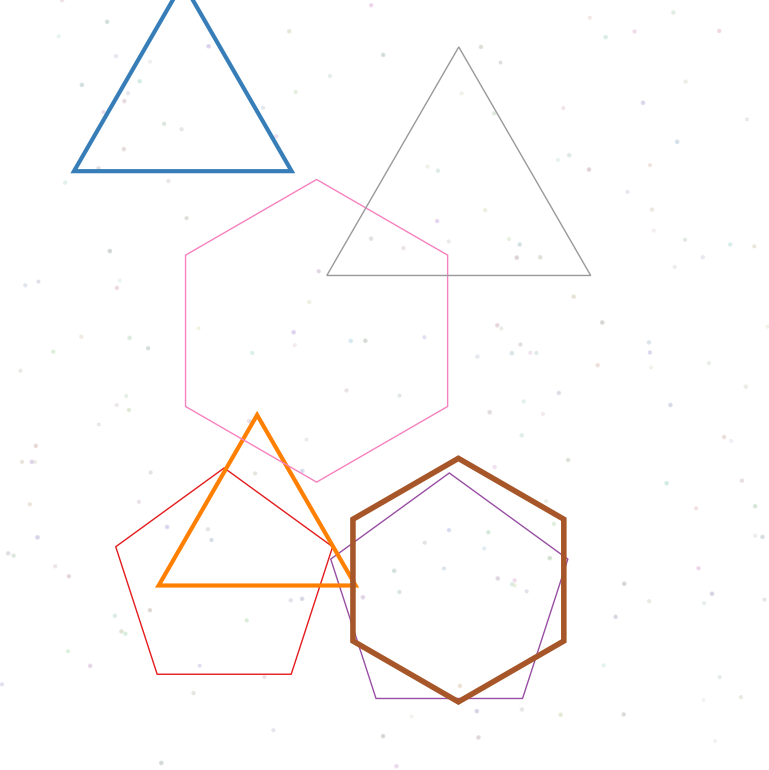[{"shape": "pentagon", "thickness": 0.5, "radius": 0.74, "center": [0.291, 0.244]}, {"shape": "triangle", "thickness": 1.5, "radius": 0.82, "center": [0.237, 0.859]}, {"shape": "pentagon", "thickness": 0.5, "radius": 0.81, "center": [0.583, 0.224]}, {"shape": "triangle", "thickness": 1.5, "radius": 0.74, "center": [0.334, 0.313]}, {"shape": "hexagon", "thickness": 2, "radius": 0.79, "center": [0.595, 0.247]}, {"shape": "hexagon", "thickness": 0.5, "radius": 0.98, "center": [0.411, 0.57]}, {"shape": "triangle", "thickness": 0.5, "radius": 0.99, "center": [0.596, 0.741]}]